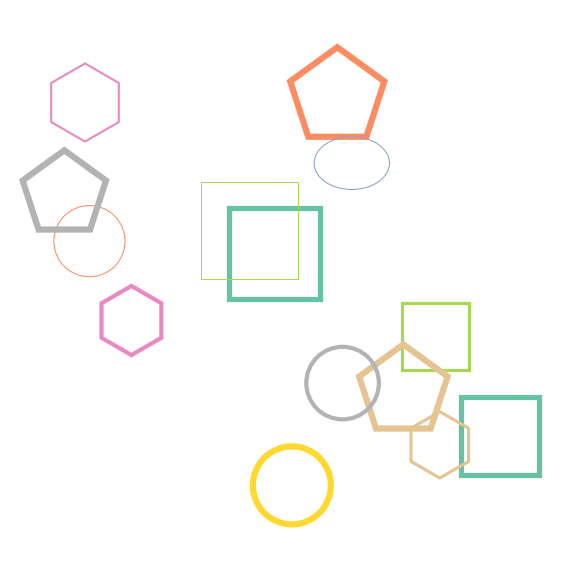[{"shape": "square", "thickness": 2.5, "radius": 0.34, "center": [0.865, 0.245]}, {"shape": "square", "thickness": 2.5, "radius": 0.39, "center": [0.476, 0.56]}, {"shape": "pentagon", "thickness": 3, "radius": 0.43, "center": [0.584, 0.832]}, {"shape": "circle", "thickness": 0.5, "radius": 0.31, "center": [0.155, 0.582]}, {"shape": "oval", "thickness": 0.5, "radius": 0.33, "center": [0.609, 0.717]}, {"shape": "hexagon", "thickness": 2, "radius": 0.3, "center": [0.228, 0.444]}, {"shape": "hexagon", "thickness": 1, "radius": 0.34, "center": [0.147, 0.822]}, {"shape": "square", "thickness": 0.5, "radius": 0.42, "center": [0.432, 0.599]}, {"shape": "square", "thickness": 1.5, "radius": 0.29, "center": [0.755, 0.416]}, {"shape": "circle", "thickness": 3, "radius": 0.34, "center": [0.505, 0.159]}, {"shape": "pentagon", "thickness": 3, "radius": 0.4, "center": [0.698, 0.322]}, {"shape": "hexagon", "thickness": 1.5, "radius": 0.29, "center": [0.762, 0.229]}, {"shape": "pentagon", "thickness": 3, "radius": 0.38, "center": [0.111, 0.663]}, {"shape": "circle", "thickness": 2, "radius": 0.31, "center": [0.593, 0.336]}]